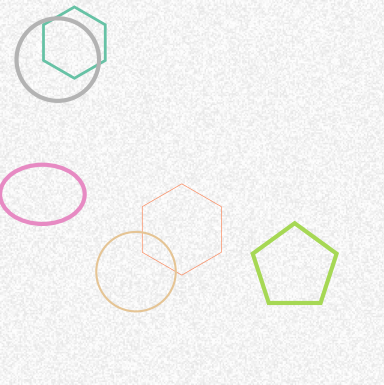[{"shape": "hexagon", "thickness": 2, "radius": 0.46, "center": [0.193, 0.889]}, {"shape": "hexagon", "thickness": 0.5, "radius": 0.59, "center": [0.472, 0.404]}, {"shape": "oval", "thickness": 3, "radius": 0.55, "center": [0.11, 0.495]}, {"shape": "pentagon", "thickness": 3, "radius": 0.57, "center": [0.765, 0.306]}, {"shape": "circle", "thickness": 1.5, "radius": 0.52, "center": [0.353, 0.294]}, {"shape": "circle", "thickness": 3, "radius": 0.54, "center": [0.15, 0.845]}]